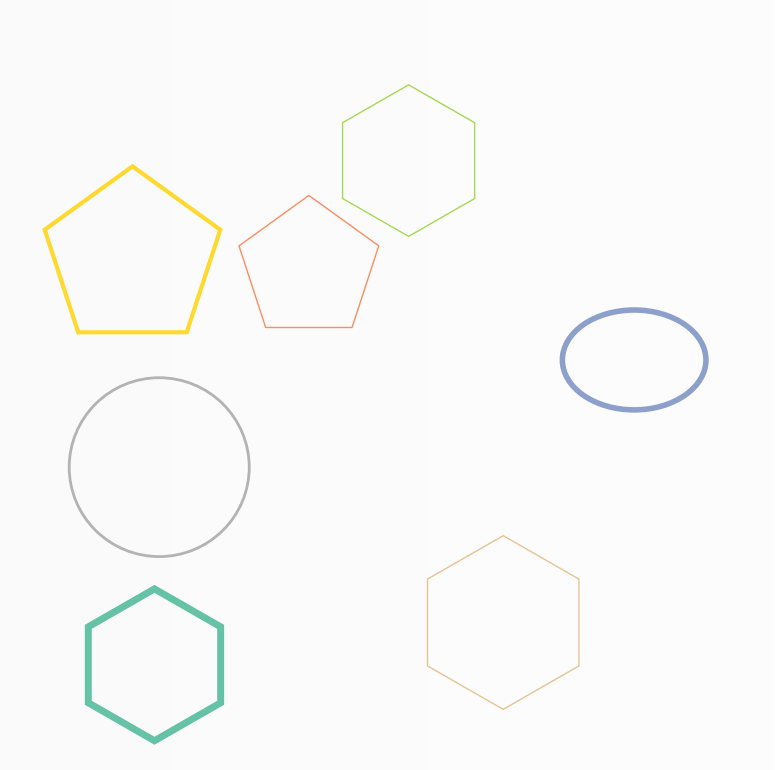[{"shape": "hexagon", "thickness": 2.5, "radius": 0.49, "center": [0.199, 0.137]}, {"shape": "pentagon", "thickness": 0.5, "radius": 0.47, "center": [0.399, 0.651]}, {"shape": "oval", "thickness": 2, "radius": 0.46, "center": [0.818, 0.533]}, {"shape": "hexagon", "thickness": 0.5, "radius": 0.49, "center": [0.527, 0.791]}, {"shape": "pentagon", "thickness": 1.5, "radius": 0.6, "center": [0.171, 0.665]}, {"shape": "hexagon", "thickness": 0.5, "radius": 0.56, "center": [0.649, 0.192]}, {"shape": "circle", "thickness": 1, "radius": 0.58, "center": [0.205, 0.393]}]